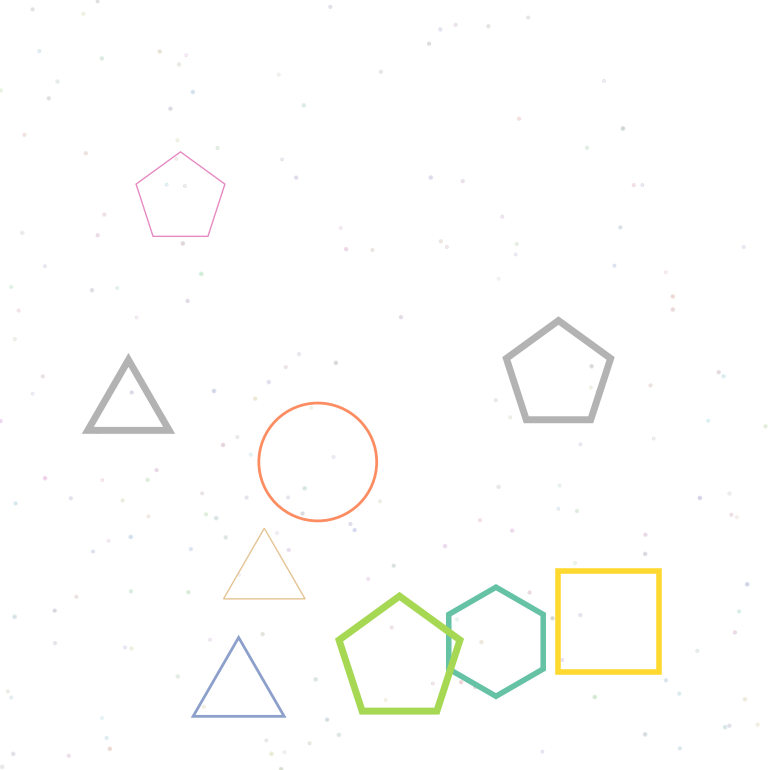[{"shape": "hexagon", "thickness": 2, "radius": 0.35, "center": [0.644, 0.167]}, {"shape": "circle", "thickness": 1, "radius": 0.38, "center": [0.413, 0.4]}, {"shape": "triangle", "thickness": 1, "radius": 0.34, "center": [0.31, 0.104]}, {"shape": "pentagon", "thickness": 0.5, "radius": 0.3, "center": [0.234, 0.742]}, {"shape": "pentagon", "thickness": 2.5, "radius": 0.41, "center": [0.519, 0.143]}, {"shape": "square", "thickness": 2, "radius": 0.33, "center": [0.791, 0.192]}, {"shape": "triangle", "thickness": 0.5, "radius": 0.31, "center": [0.343, 0.253]}, {"shape": "triangle", "thickness": 2.5, "radius": 0.31, "center": [0.167, 0.472]}, {"shape": "pentagon", "thickness": 2.5, "radius": 0.36, "center": [0.725, 0.512]}]